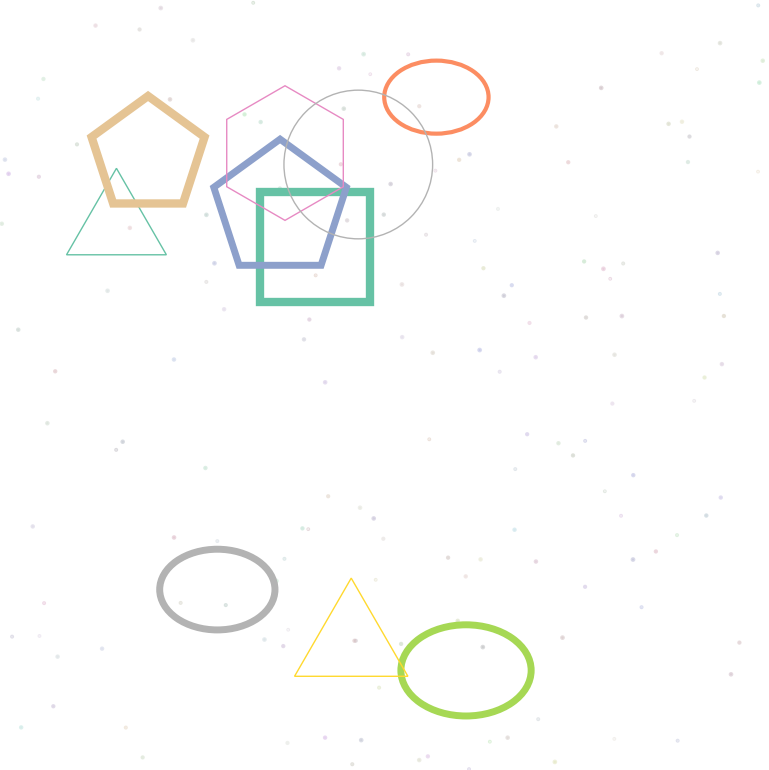[{"shape": "triangle", "thickness": 0.5, "radius": 0.37, "center": [0.151, 0.707]}, {"shape": "square", "thickness": 3, "radius": 0.36, "center": [0.409, 0.679]}, {"shape": "oval", "thickness": 1.5, "radius": 0.34, "center": [0.567, 0.874]}, {"shape": "pentagon", "thickness": 2.5, "radius": 0.45, "center": [0.364, 0.729]}, {"shape": "hexagon", "thickness": 0.5, "radius": 0.44, "center": [0.37, 0.801]}, {"shape": "oval", "thickness": 2.5, "radius": 0.42, "center": [0.605, 0.129]}, {"shape": "triangle", "thickness": 0.5, "radius": 0.42, "center": [0.456, 0.164]}, {"shape": "pentagon", "thickness": 3, "radius": 0.39, "center": [0.192, 0.798]}, {"shape": "circle", "thickness": 0.5, "radius": 0.48, "center": [0.465, 0.786]}, {"shape": "oval", "thickness": 2.5, "radius": 0.37, "center": [0.282, 0.234]}]